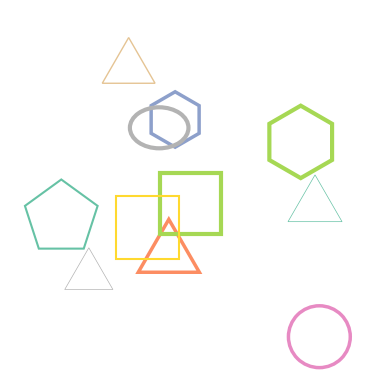[{"shape": "pentagon", "thickness": 1.5, "radius": 0.5, "center": [0.159, 0.435]}, {"shape": "triangle", "thickness": 0.5, "radius": 0.41, "center": [0.818, 0.465]}, {"shape": "triangle", "thickness": 2.5, "radius": 0.46, "center": [0.438, 0.339]}, {"shape": "hexagon", "thickness": 2.5, "radius": 0.36, "center": [0.455, 0.69]}, {"shape": "circle", "thickness": 2.5, "radius": 0.4, "center": [0.829, 0.125]}, {"shape": "square", "thickness": 3, "radius": 0.39, "center": [0.495, 0.471]}, {"shape": "hexagon", "thickness": 3, "radius": 0.47, "center": [0.781, 0.631]}, {"shape": "square", "thickness": 1.5, "radius": 0.41, "center": [0.383, 0.409]}, {"shape": "triangle", "thickness": 1, "radius": 0.4, "center": [0.334, 0.823]}, {"shape": "oval", "thickness": 3, "radius": 0.38, "center": [0.413, 0.668]}, {"shape": "triangle", "thickness": 0.5, "radius": 0.36, "center": [0.231, 0.284]}]